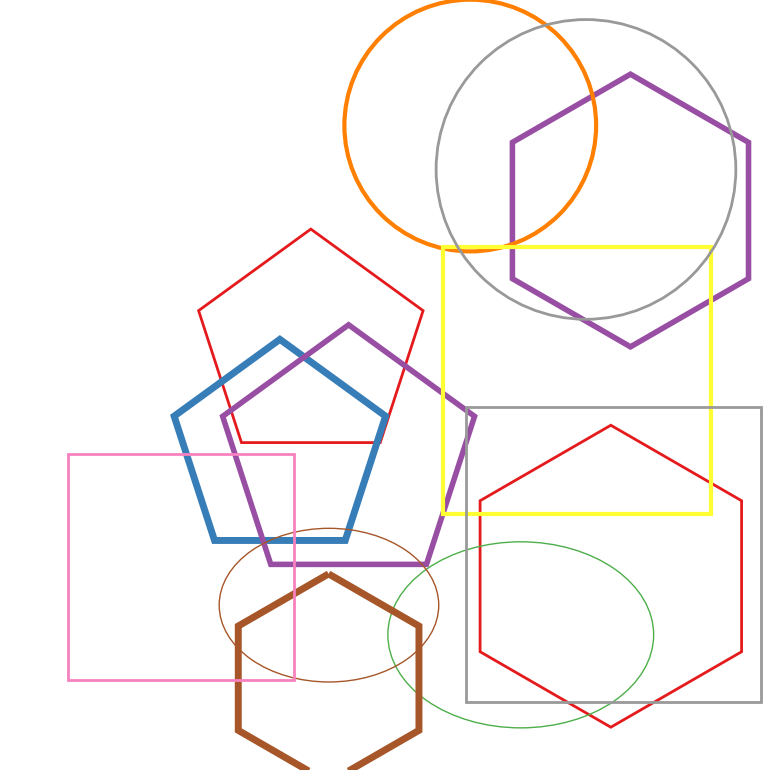[{"shape": "pentagon", "thickness": 1, "radius": 0.77, "center": [0.404, 0.549]}, {"shape": "hexagon", "thickness": 1, "radius": 0.98, "center": [0.793, 0.252]}, {"shape": "pentagon", "thickness": 2.5, "radius": 0.72, "center": [0.363, 0.415]}, {"shape": "oval", "thickness": 0.5, "radius": 0.86, "center": [0.676, 0.176]}, {"shape": "pentagon", "thickness": 2, "radius": 0.86, "center": [0.453, 0.406]}, {"shape": "hexagon", "thickness": 2, "radius": 0.89, "center": [0.819, 0.727]}, {"shape": "circle", "thickness": 1.5, "radius": 0.82, "center": [0.611, 0.837]}, {"shape": "square", "thickness": 1.5, "radius": 0.87, "center": [0.75, 0.506]}, {"shape": "hexagon", "thickness": 2.5, "radius": 0.68, "center": [0.427, 0.119]}, {"shape": "oval", "thickness": 0.5, "radius": 0.71, "center": [0.427, 0.214]}, {"shape": "square", "thickness": 1, "radius": 0.73, "center": [0.235, 0.264]}, {"shape": "circle", "thickness": 1, "radius": 0.97, "center": [0.761, 0.78]}, {"shape": "square", "thickness": 1, "radius": 0.96, "center": [0.797, 0.28]}]